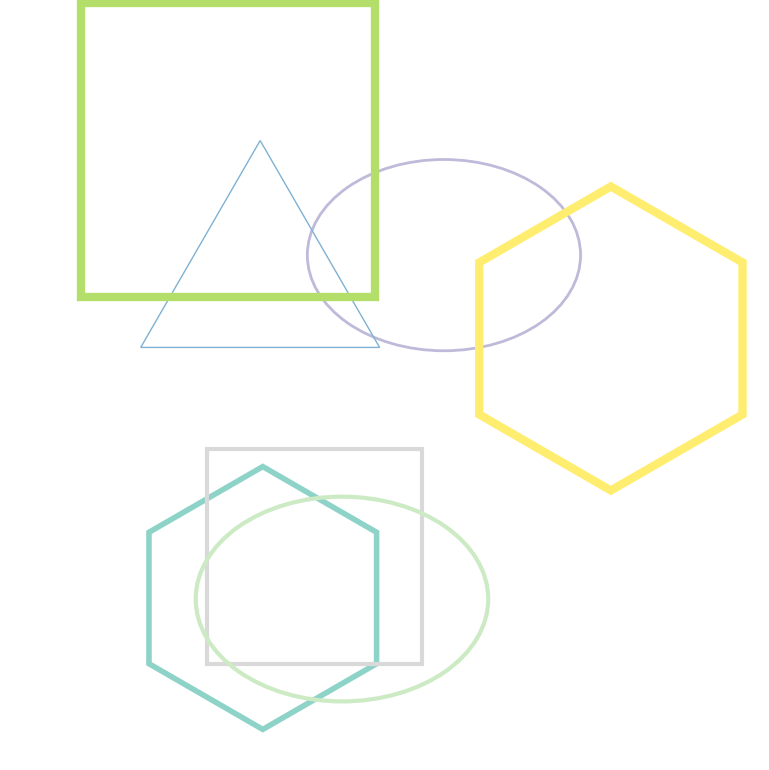[{"shape": "hexagon", "thickness": 2, "radius": 0.85, "center": [0.341, 0.223]}, {"shape": "oval", "thickness": 1, "radius": 0.89, "center": [0.577, 0.669]}, {"shape": "triangle", "thickness": 0.5, "radius": 0.9, "center": [0.338, 0.638]}, {"shape": "square", "thickness": 3, "radius": 0.95, "center": [0.296, 0.805]}, {"shape": "square", "thickness": 1.5, "radius": 0.7, "center": [0.408, 0.277]}, {"shape": "oval", "thickness": 1.5, "radius": 0.95, "center": [0.444, 0.222]}, {"shape": "hexagon", "thickness": 3, "radius": 0.99, "center": [0.793, 0.56]}]